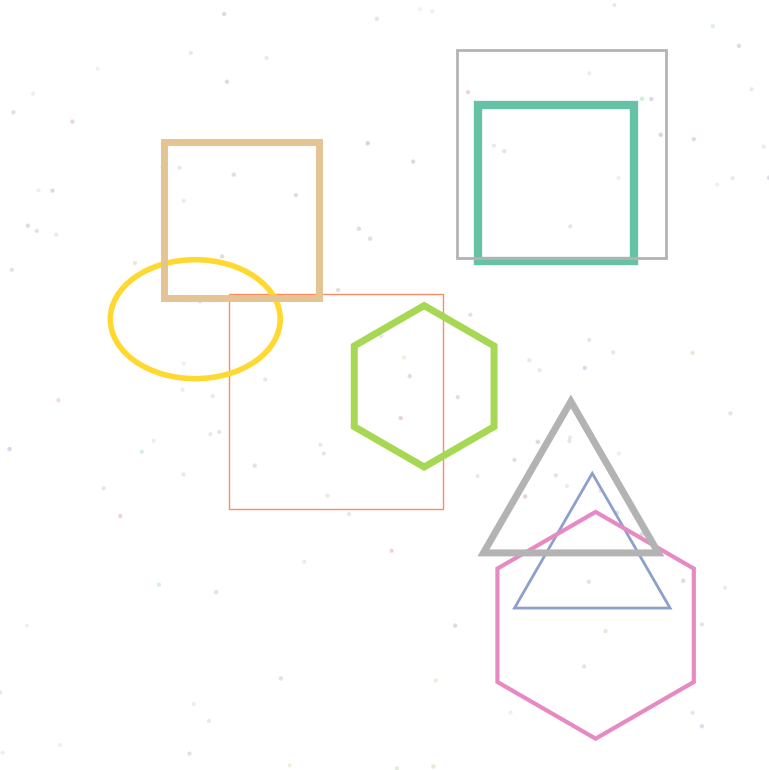[{"shape": "square", "thickness": 3, "radius": 0.51, "center": [0.723, 0.762]}, {"shape": "square", "thickness": 0.5, "radius": 0.7, "center": [0.436, 0.479]}, {"shape": "triangle", "thickness": 1, "radius": 0.58, "center": [0.769, 0.269]}, {"shape": "hexagon", "thickness": 1.5, "radius": 0.74, "center": [0.774, 0.188]}, {"shape": "hexagon", "thickness": 2.5, "radius": 0.52, "center": [0.551, 0.498]}, {"shape": "oval", "thickness": 2, "radius": 0.55, "center": [0.254, 0.585]}, {"shape": "square", "thickness": 2.5, "radius": 0.51, "center": [0.314, 0.715]}, {"shape": "triangle", "thickness": 2.5, "radius": 0.66, "center": [0.741, 0.347]}, {"shape": "square", "thickness": 1, "radius": 0.68, "center": [0.729, 0.8]}]